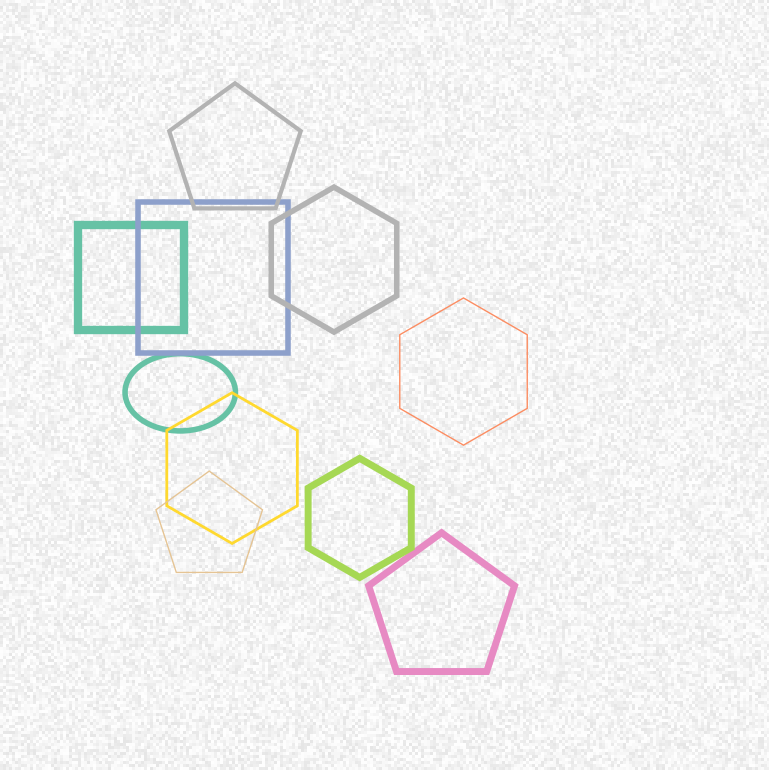[{"shape": "oval", "thickness": 2, "radius": 0.36, "center": [0.234, 0.491]}, {"shape": "square", "thickness": 3, "radius": 0.34, "center": [0.17, 0.639]}, {"shape": "hexagon", "thickness": 0.5, "radius": 0.48, "center": [0.602, 0.517]}, {"shape": "square", "thickness": 2, "radius": 0.49, "center": [0.276, 0.64]}, {"shape": "pentagon", "thickness": 2.5, "radius": 0.5, "center": [0.573, 0.208]}, {"shape": "hexagon", "thickness": 2.5, "radius": 0.39, "center": [0.467, 0.327]}, {"shape": "hexagon", "thickness": 1, "radius": 0.49, "center": [0.301, 0.392]}, {"shape": "pentagon", "thickness": 0.5, "radius": 0.36, "center": [0.272, 0.315]}, {"shape": "pentagon", "thickness": 1.5, "radius": 0.45, "center": [0.305, 0.802]}, {"shape": "hexagon", "thickness": 2, "radius": 0.47, "center": [0.434, 0.663]}]